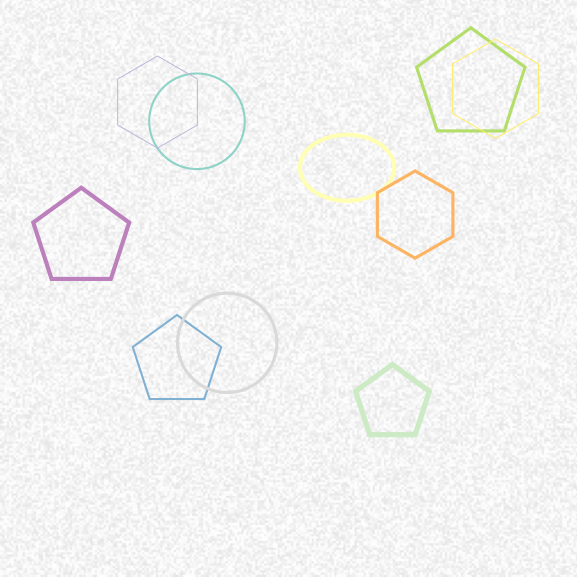[{"shape": "circle", "thickness": 1, "radius": 0.41, "center": [0.341, 0.789]}, {"shape": "oval", "thickness": 2, "radius": 0.41, "center": [0.601, 0.709]}, {"shape": "hexagon", "thickness": 0.5, "radius": 0.4, "center": [0.273, 0.822]}, {"shape": "pentagon", "thickness": 1, "radius": 0.4, "center": [0.306, 0.373]}, {"shape": "hexagon", "thickness": 1.5, "radius": 0.38, "center": [0.719, 0.628]}, {"shape": "pentagon", "thickness": 1.5, "radius": 0.49, "center": [0.815, 0.852]}, {"shape": "circle", "thickness": 1.5, "radius": 0.43, "center": [0.393, 0.405]}, {"shape": "pentagon", "thickness": 2, "radius": 0.44, "center": [0.141, 0.587]}, {"shape": "pentagon", "thickness": 2.5, "radius": 0.34, "center": [0.68, 0.301]}, {"shape": "hexagon", "thickness": 0.5, "radius": 0.43, "center": [0.858, 0.846]}]